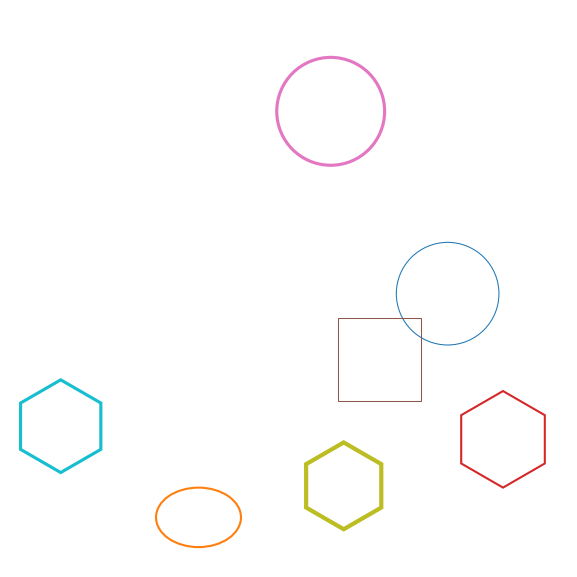[{"shape": "circle", "thickness": 0.5, "radius": 0.44, "center": [0.775, 0.491]}, {"shape": "oval", "thickness": 1, "radius": 0.37, "center": [0.344, 0.103]}, {"shape": "hexagon", "thickness": 1, "radius": 0.42, "center": [0.871, 0.238]}, {"shape": "square", "thickness": 0.5, "radius": 0.36, "center": [0.657, 0.376]}, {"shape": "circle", "thickness": 1.5, "radius": 0.47, "center": [0.573, 0.806]}, {"shape": "hexagon", "thickness": 2, "radius": 0.38, "center": [0.595, 0.158]}, {"shape": "hexagon", "thickness": 1.5, "radius": 0.4, "center": [0.105, 0.261]}]